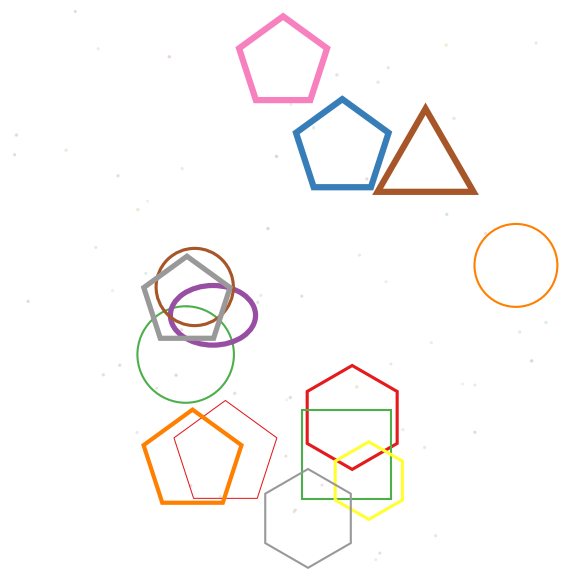[{"shape": "hexagon", "thickness": 1.5, "radius": 0.45, "center": [0.61, 0.276]}, {"shape": "pentagon", "thickness": 0.5, "radius": 0.47, "center": [0.39, 0.212]}, {"shape": "pentagon", "thickness": 3, "radius": 0.42, "center": [0.593, 0.743]}, {"shape": "square", "thickness": 1, "radius": 0.39, "center": [0.6, 0.211]}, {"shape": "circle", "thickness": 1, "radius": 0.42, "center": [0.321, 0.385]}, {"shape": "oval", "thickness": 2.5, "radius": 0.37, "center": [0.369, 0.453]}, {"shape": "pentagon", "thickness": 2, "radius": 0.45, "center": [0.333, 0.201]}, {"shape": "circle", "thickness": 1, "radius": 0.36, "center": [0.893, 0.54]}, {"shape": "hexagon", "thickness": 1.5, "radius": 0.34, "center": [0.639, 0.167]}, {"shape": "circle", "thickness": 1.5, "radius": 0.33, "center": [0.337, 0.502]}, {"shape": "triangle", "thickness": 3, "radius": 0.48, "center": [0.737, 0.715]}, {"shape": "pentagon", "thickness": 3, "radius": 0.4, "center": [0.49, 0.891]}, {"shape": "pentagon", "thickness": 2.5, "radius": 0.39, "center": [0.324, 0.477]}, {"shape": "hexagon", "thickness": 1, "radius": 0.43, "center": [0.533, 0.101]}]